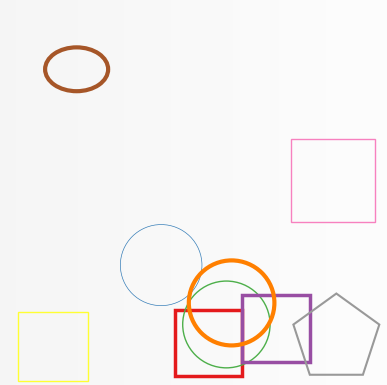[{"shape": "square", "thickness": 2.5, "radius": 0.43, "center": [0.538, 0.109]}, {"shape": "circle", "thickness": 0.5, "radius": 0.53, "center": [0.416, 0.311]}, {"shape": "circle", "thickness": 1, "radius": 0.56, "center": [0.584, 0.157]}, {"shape": "square", "thickness": 2.5, "radius": 0.44, "center": [0.712, 0.147]}, {"shape": "circle", "thickness": 3, "radius": 0.55, "center": [0.598, 0.213]}, {"shape": "square", "thickness": 1, "radius": 0.45, "center": [0.137, 0.1]}, {"shape": "oval", "thickness": 3, "radius": 0.41, "center": [0.198, 0.82]}, {"shape": "square", "thickness": 1, "radius": 0.54, "center": [0.86, 0.531]}, {"shape": "pentagon", "thickness": 1.5, "radius": 0.58, "center": [0.868, 0.121]}]